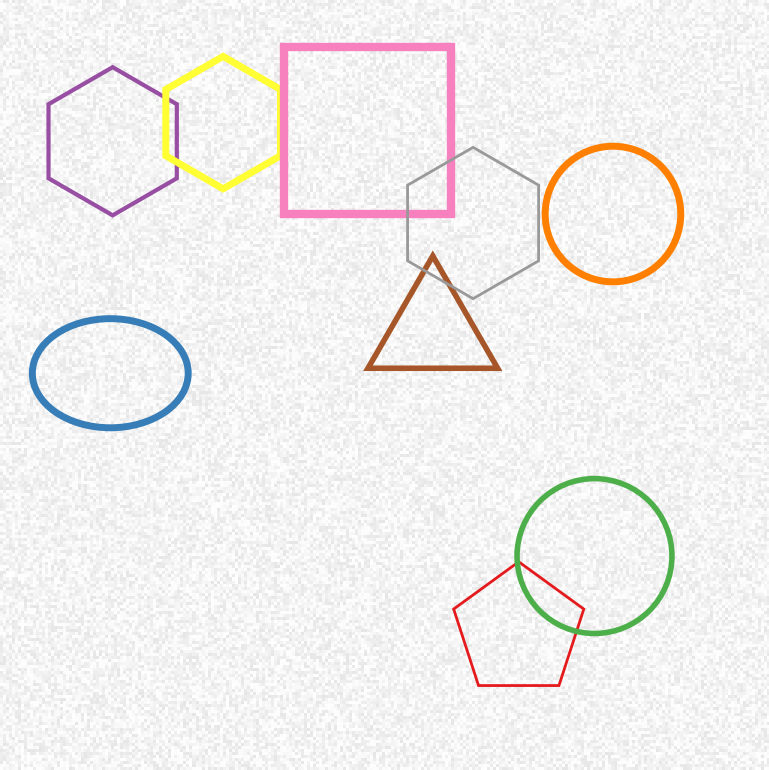[{"shape": "pentagon", "thickness": 1, "radius": 0.44, "center": [0.674, 0.182]}, {"shape": "oval", "thickness": 2.5, "radius": 0.51, "center": [0.143, 0.515]}, {"shape": "circle", "thickness": 2, "radius": 0.5, "center": [0.772, 0.278]}, {"shape": "hexagon", "thickness": 1.5, "radius": 0.48, "center": [0.146, 0.817]}, {"shape": "circle", "thickness": 2.5, "radius": 0.44, "center": [0.796, 0.722]}, {"shape": "hexagon", "thickness": 2.5, "radius": 0.43, "center": [0.29, 0.841]}, {"shape": "triangle", "thickness": 2, "radius": 0.49, "center": [0.562, 0.57]}, {"shape": "square", "thickness": 3, "radius": 0.54, "center": [0.477, 0.831]}, {"shape": "hexagon", "thickness": 1, "radius": 0.49, "center": [0.614, 0.71]}]